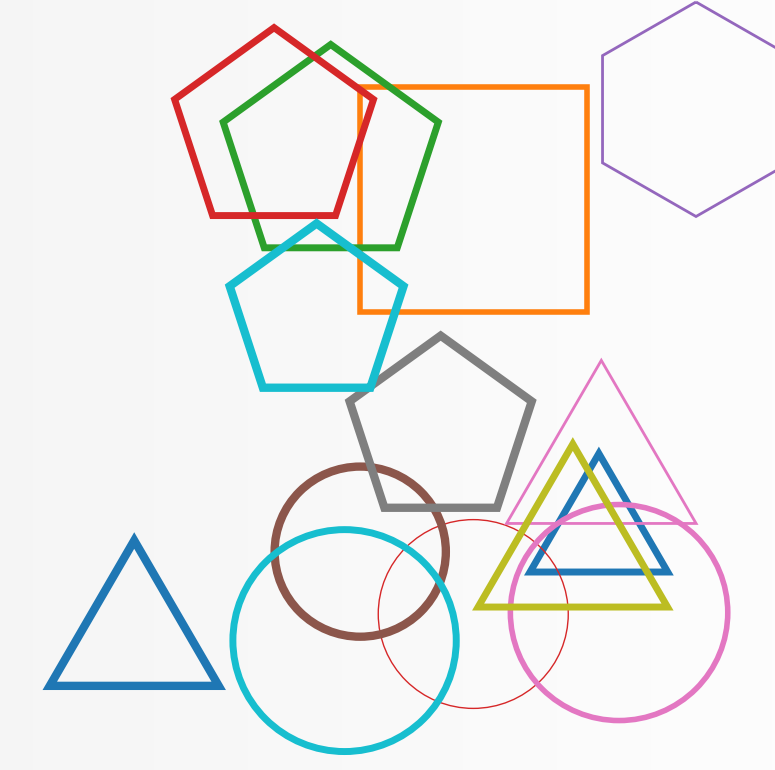[{"shape": "triangle", "thickness": 2.5, "radius": 0.51, "center": [0.773, 0.308]}, {"shape": "triangle", "thickness": 3, "radius": 0.63, "center": [0.173, 0.172]}, {"shape": "square", "thickness": 2, "radius": 0.73, "center": [0.611, 0.741]}, {"shape": "pentagon", "thickness": 2.5, "radius": 0.73, "center": [0.427, 0.796]}, {"shape": "circle", "thickness": 0.5, "radius": 0.61, "center": [0.611, 0.203]}, {"shape": "pentagon", "thickness": 2.5, "radius": 0.67, "center": [0.354, 0.829]}, {"shape": "hexagon", "thickness": 1, "radius": 0.7, "center": [0.898, 0.858]}, {"shape": "circle", "thickness": 3, "radius": 0.55, "center": [0.465, 0.284]}, {"shape": "triangle", "thickness": 1, "radius": 0.71, "center": [0.776, 0.391]}, {"shape": "circle", "thickness": 2, "radius": 0.7, "center": [0.799, 0.204]}, {"shape": "pentagon", "thickness": 3, "radius": 0.62, "center": [0.569, 0.441]}, {"shape": "triangle", "thickness": 2.5, "radius": 0.71, "center": [0.739, 0.282]}, {"shape": "circle", "thickness": 2.5, "radius": 0.72, "center": [0.445, 0.168]}, {"shape": "pentagon", "thickness": 3, "radius": 0.59, "center": [0.409, 0.592]}]